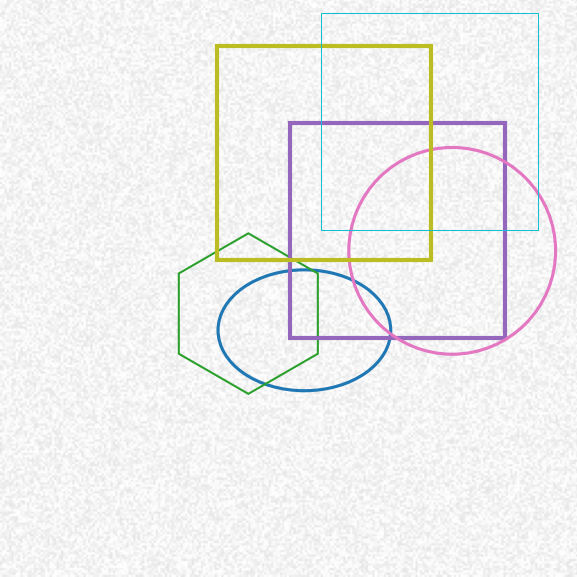[{"shape": "oval", "thickness": 1.5, "radius": 0.75, "center": [0.527, 0.427]}, {"shape": "hexagon", "thickness": 1, "radius": 0.69, "center": [0.43, 0.456]}, {"shape": "square", "thickness": 2, "radius": 0.93, "center": [0.688, 0.6]}, {"shape": "circle", "thickness": 1.5, "radius": 0.9, "center": [0.783, 0.565]}, {"shape": "square", "thickness": 2, "radius": 0.93, "center": [0.561, 0.734]}, {"shape": "square", "thickness": 0.5, "radius": 0.94, "center": [0.743, 0.789]}]